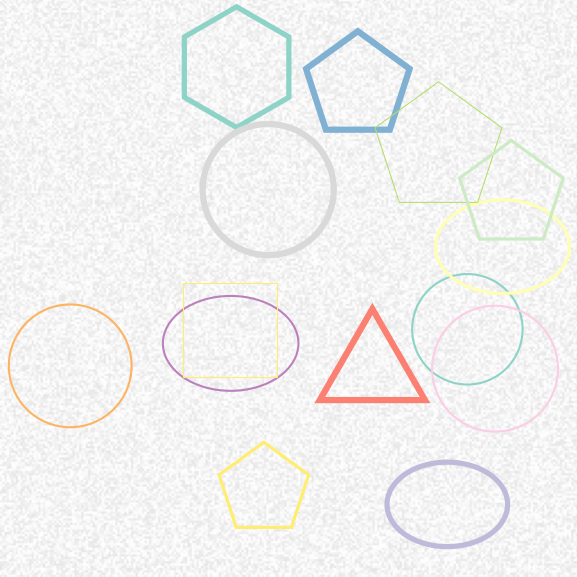[{"shape": "hexagon", "thickness": 2.5, "radius": 0.52, "center": [0.41, 0.883]}, {"shape": "circle", "thickness": 1, "radius": 0.48, "center": [0.809, 0.429]}, {"shape": "oval", "thickness": 1.5, "radius": 0.58, "center": [0.87, 0.572]}, {"shape": "oval", "thickness": 2.5, "radius": 0.52, "center": [0.775, 0.126]}, {"shape": "triangle", "thickness": 3, "radius": 0.53, "center": [0.645, 0.359]}, {"shape": "pentagon", "thickness": 3, "radius": 0.47, "center": [0.62, 0.851]}, {"shape": "circle", "thickness": 1, "radius": 0.53, "center": [0.122, 0.366]}, {"shape": "pentagon", "thickness": 0.5, "radius": 0.58, "center": [0.759, 0.742]}, {"shape": "circle", "thickness": 1, "radius": 0.55, "center": [0.857, 0.361]}, {"shape": "circle", "thickness": 3, "radius": 0.57, "center": [0.464, 0.671]}, {"shape": "oval", "thickness": 1, "radius": 0.59, "center": [0.399, 0.405]}, {"shape": "pentagon", "thickness": 1.5, "radius": 0.47, "center": [0.885, 0.662]}, {"shape": "pentagon", "thickness": 1.5, "radius": 0.41, "center": [0.457, 0.152]}, {"shape": "square", "thickness": 0.5, "radius": 0.41, "center": [0.398, 0.428]}]